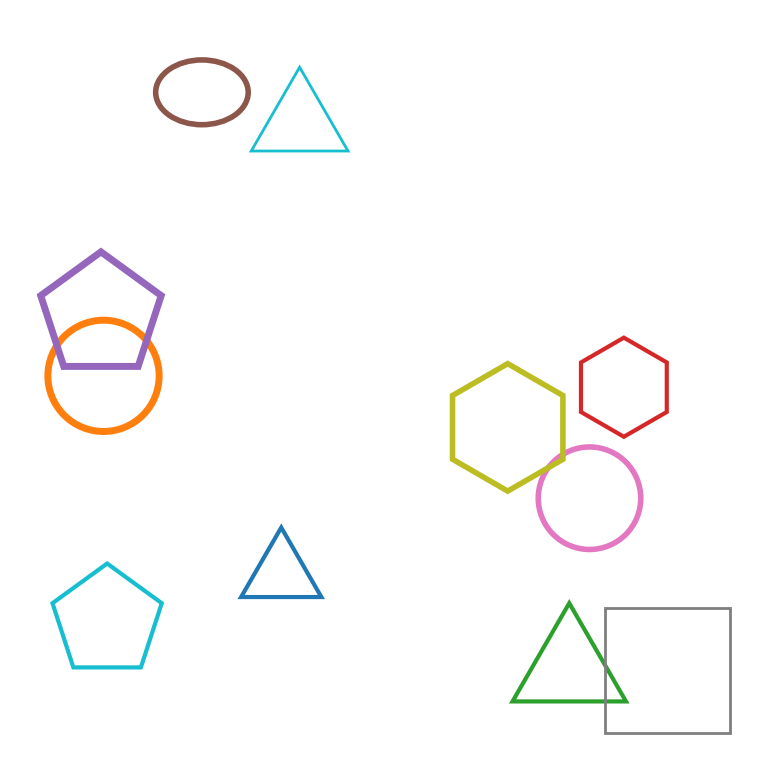[{"shape": "triangle", "thickness": 1.5, "radius": 0.3, "center": [0.365, 0.255]}, {"shape": "circle", "thickness": 2.5, "radius": 0.36, "center": [0.134, 0.512]}, {"shape": "triangle", "thickness": 1.5, "radius": 0.43, "center": [0.739, 0.132]}, {"shape": "hexagon", "thickness": 1.5, "radius": 0.32, "center": [0.81, 0.497]}, {"shape": "pentagon", "thickness": 2.5, "radius": 0.41, "center": [0.131, 0.591]}, {"shape": "oval", "thickness": 2, "radius": 0.3, "center": [0.262, 0.88]}, {"shape": "circle", "thickness": 2, "radius": 0.33, "center": [0.766, 0.353]}, {"shape": "square", "thickness": 1, "radius": 0.4, "center": [0.867, 0.129]}, {"shape": "hexagon", "thickness": 2, "radius": 0.41, "center": [0.659, 0.445]}, {"shape": "pentagon", "thickness": 1.5, "radius": 0.37, "center": [0.139, 0.194]}, {"shape": "triangle", "thickness": 1, "radius": 0.36, "center": [0.389, 0.84]}]